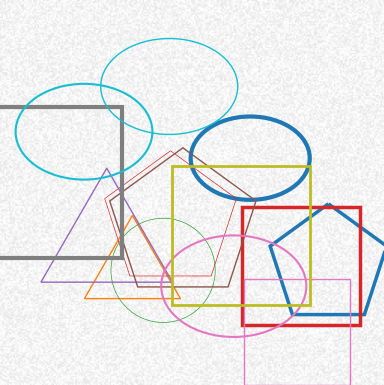[{"shape": "oval", "thickness": 3, "radius": 0.77, "center": [0.65, 0.589]}, {"shape": "pentagon", "thickness": 2.5, "radius": 0.8, "center": [0.853, 0.312]}, {"shape": "triangle", "thickness": 1, "radius": 0.72, "center": [0.344, 0.296]}, {"shape": "circle", "thickness": 0.5, "radius": 0.68, "center": [0.424, 0.298]}, {"shape": "pentagon", "thickness": 0.5, "radius": 0.9, "center": [0.443, 0.429]}, {"shape": "square", "thickness": 2.5, "radius": 0.77, "center": [0.781, 0.308]}, {"shape": "triangle", "thickness": 1, "radius": 0.99, "center": [0.277, 0.366]}, {"shape": "pentagon", "thickness": 1, "radius": 1.0, "center": [0.475, 0.416]}, {"shape": "square", "thickness": 1, "radius": 0.69, "center": [0.771, 0.138]}, {"shape": "oval", "thickness": 1.5, "radius": 0.94, "center": [0.607, 0.257]}, {"shape": "square", "thickness": 3, "radius": 0.98, "center": [0.121, 0.526]}, {"shape": "square", "thickness": 2, "radius": 0.9, "center": [0.626, 0.388]}, {"shape": "oval", "thickness": 1.5, "radius": 0.89, "center": [0.218, 0.658]}, {"shape": "oval", "thickness": 1, "radius": 0.89, "center": [0.44, 0.775]}]